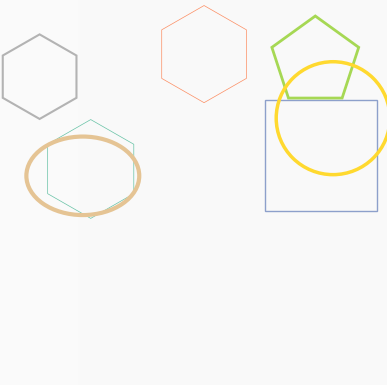[{"shape": "hexagon", "thickness": 0.5, "radius": 0.64, "center": [0.234, 0.561]}, {"shape": "hexagon", "thickness": 0.5, "radius": 0.63, "center": [0.527, 0.859]}, {"shape": "square", "thickness": 1, "radius": 0.72, "center": [0.829, 0.596]}, {"shape": "pentagon", "thickness": 2, "radius": 0.59, "center": [0.814, 0.841]}, {"shape": "circle", "thickness": 2.5, "radius": 0.73, "center": [0.859, 0.693]}, {"shape": "oval", "thickness": 3, "radius": 0.73, "center": [0.214, 0.543]}, {"shape": "hexagon", "thickness": 1.5, "radius": 0.55, "center": [0.102, 0.801]}]